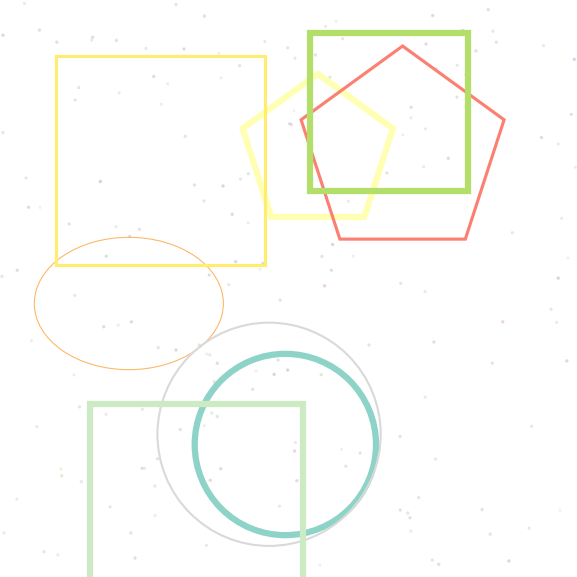[{"shape": "circle", "thickness": 3, "radius": 0.78, "center": [0.494, 0.229]}, {"shape": "pentagon", "thickness": 3, "radius": 0.68, "center": [0.55, 0.734]}, {"shape": "pentagon", "thickness": 1.5, "radius": 0.92, "center": [0.697, 0.735]}, {"shape": "oval", "thickness": 0.5, "radius": 0.82, "center": [0.223, 0.474]}, {"shape": "square", "thickness": 3, "radius": 0.69, "center": [0.674, 0.805]}, {"shape": "circle", "thickness": 1, "radius": 0.97, "center": [0.466, 0.247]}, {"shape": "square", "thickness": 3, "radius": 0.92, "center": [0.34, 0.116]}, {"shape": "square", "thickness": 1.5, "radius": 0.91, "center": [0.278, 0.721]}]